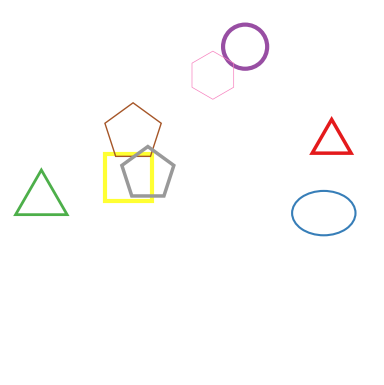[{"shape": "triangle", "thickness": 2.5, "radius": 0.29, "center": [0.861, 0.631]}, {"shape": "oval", "thickness": 1.5, "radius": 0.41, "center": [0.841, 0.446]}, {"shape": "triangle", "thickness": 2, "radius": 0.39, "center": [0.107, 0.481]}, {"shape": "circle", "thickness": 3, "radius": 0.29, "center": [0.637, 0.879]}, {"shape": "square", "thickness": 3, "radius": 0.31, "center": [0.335, 0.54]}, {"shape": "pentagon", "thickness": 1, "radius": 0.38, "center": [0.346, 0.656]}, {"shape": "hexagon", "thickness": 0.5, "radius": 0.31, "center": [0.553, 0.805]}, {"shape": "pentagon", "thickness": 2.5, "radius": 0.35, "center": [0.384, 0.548]}]